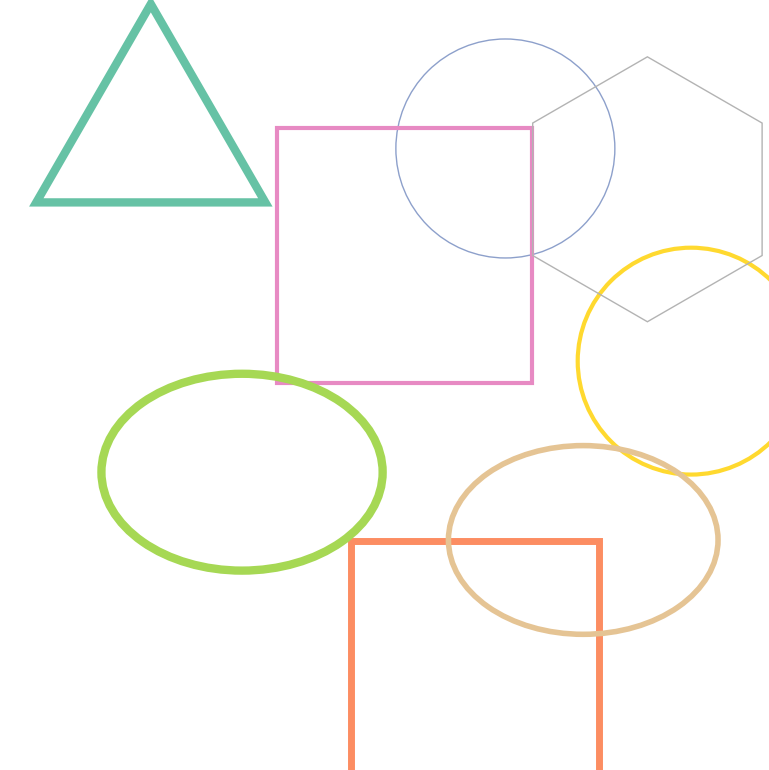[{"shape": "triangle", "thickness": 3, "radius": 0.86, "center": [0.196, 0.823]}, {"shape": "square", "thickness": 2.5, "radius": 0.8, "center": [0.617, 0.137]}, {"shape": "circle", "thickness": 0.5, "radius": 0.71, "center": [0.656, 0.807]}, {"shape": "square", "thickness": 1.5, "radius": 0.83, "center": [0.525, 0.668]}, {"shape": "oval", "thickness": 3, "radius": 0.91, "center": [0.314, 0.387]}, {"shape": "circle", "thickness": 1.5, "radius": 0.74, "center": [0.898, 0.531]}, {"shape": "oval", "thickness": 2, "radius": 0.88, "center": [0.757, 0.299]}, {"shape": "hexagon", "thickness": 0.5, "radius": 0.86, "center": [0.841, 0.754]}]